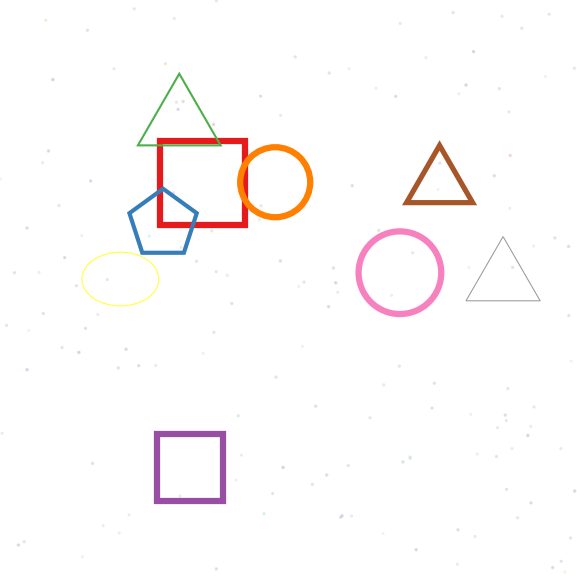[{"shape": "square", "thickness": 3, "radius": 0.37, "center": [0.351, 0.682]}, {"shape": "pentagon", "thickness": 2, "radius": 0.31, "center": [0.282, 0.611]}, {"shape": "triangle", "thickness": 1, "radius": 0.41, "center": [0.31, 0.789]}, {"shape": "square", "thickness": 3, "radius": 0.29, "center": [0.329, 0.19]}, {"shape": "circle", "thickness": 3, "radius": 0.3, "center": [0.477, 0.684]}, {"shape": "oval", "thickness": 0.5, "radius": 0.33, "center": [0.208, 0.516]}, {"shape": "triangle", "thickness": 2.5, "radius": 0.33, "center": [0.761, 0.681]}, {"shape": "circle", "thickness": 3, "radius": 0.36, "center": [0.693, 0.527]}, {"shape": "triangle", "thickness": 0.5, "radius": 0.37, "center": [0.871, 0.515]}]